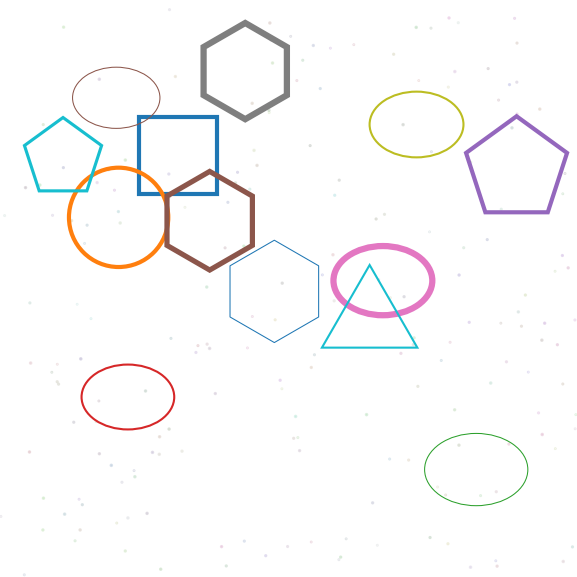[{"shape": "square", "thickness": 2, "radius": 0.34, "center": [0.308, 0.73]}, {"shape": "hexagon", "thickness": 0.5, "radius": 0.44, "center": [0.475, 0.495]}, {"shape": "circle", "thickness": 2, "radius": 0.43, "center": [0.205, 0.623]}, {"shape": "oval", "thickness": 0.5, "radius": 0.45, "center": [0.825, 0.186]}, {"shape": "oval", "thickness": 1, "radius": 0.4, "center": [0.221, 0.312]}, {"shape": "pentagon", "thickness": 2, "radius": 0.46, "center": [0.894, 0.706]}, {"shape": "oval", "thickness": 0.5, "radius": 0.38, "center": [0.201, 0.83]}, {"shape": "hexagon", "thickness": 2.5, "radius": 0.43, "center": [0.363, 0.617]}, {"shape": "oval", "thickness": 3, "radius": 0.43, "center": [0.663, 0.513]}, {"shape": "hexagon", "thickness": 3, "radius": 0.42, "center": [0.425, 0.876]}, {"shape": "oval", "thickness": 1, "radius": 0.41, "center": [0.721, 0.784]}, {"shape": "pentagon", "thickness": 1.5, "radius": 0.35, "center": [0.109, 0.725]}, {"shape": "triangle", "thickness": 1, "radius": 0.48, "center": [0.64, 0.445]}]